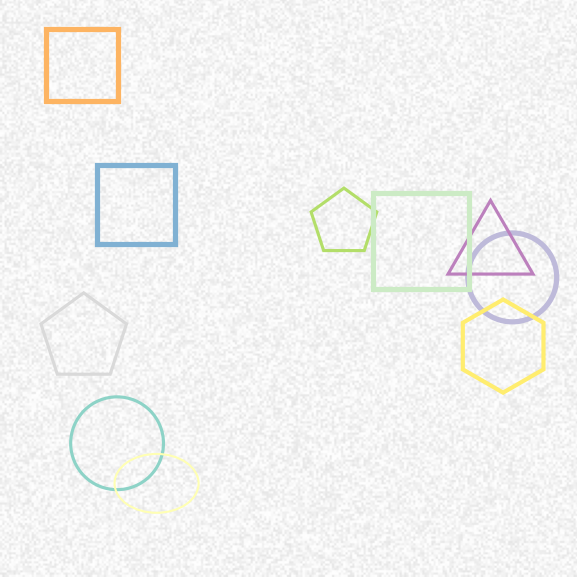[{"shape": "circle", "thickness": 1.5, "radius": 0.4, "center": [0.203, 0.232]}, {"shape": "oval", "thickness": 1, "radius": 0.36, "center": [0.271, 0.162]}, {"shape": "circle", "thickness": 2.5, "radius": 0.38, "center": [0.887, 0.519]}, {"shape": "square", "thickness": 2.5, "radius": 0.34, "center": [0.235, 0.645]}, {"shape": "square", "thickness": 2.5, "radius": 0.31, "center": [0.142, 0.886]}, {"shape": "pentagon", "thickness": 1.5, "radius": 0.3, "center": [0.596, 0.614]}, {"shape": "pentagon", "thickness": 1.5, "radius": 0.39, "center": [0.145, 0.414]}, {"shape": "triangle", "thickness": 1.5, "radius": 0.42, "center": [0.849, 0.567]}, {"shape": "square", "thickness": 2.5, "radius": 0.41, "center": [0.729, 0.581]}, {"shape": "hexagon", "thickness": 2, "radius": 0.4, "center": [0.871, 0.4]}]